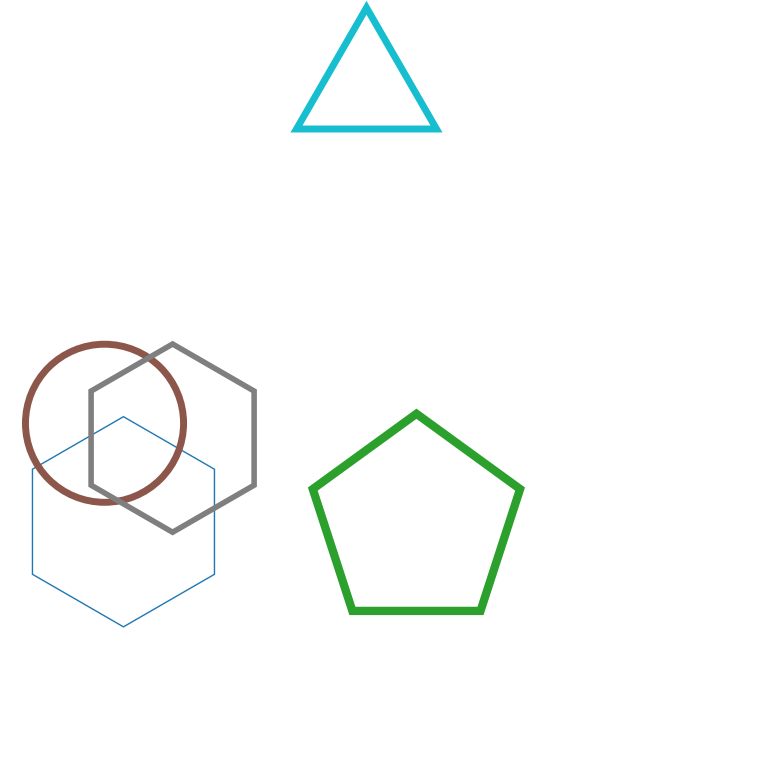[{"shape": "hexagon", "thickness": 0.5, "radius": 0.68, "center": [0.16, 0.322]}, {"shape": "pentagon", "thickness": 3, "radius": 0.71, "center": [0.541, 0.321]}, {"shape": "circle", "thickness": 2.5, "radius": 0.51, "center": [0.136, 0.45]}, {"shape": "hexagon", "thickness": 2, "radius": 0.61, "center": [0.224, 0.431]}, {"shape": "triangle", "thickness": 2.5, "radius": 0.52, "center": [0.476, 0.885]}]